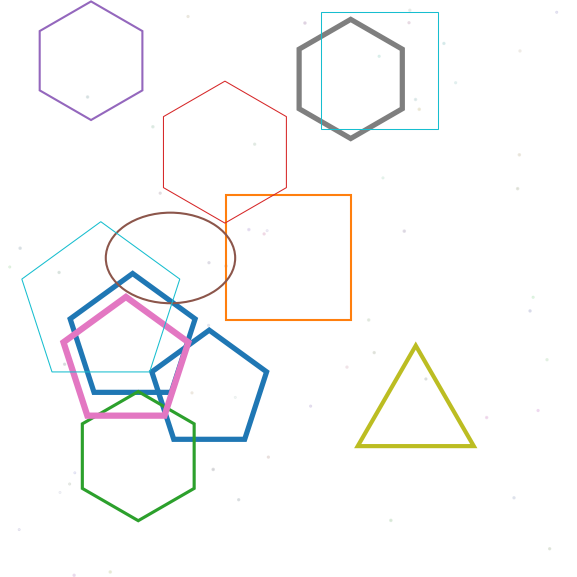[{"shape": "pentagon", "thickness": 2.5, "radius": 0.52, "center": [0.362, 0.323]}, {"shape": "pentagon", "thickness": 2.5, "radius": 0.57, "center": [0.23, 0.412]}, {"shape": "square", "thickness": 1, "radius": 0.54, "center": [0.499, 0.553]}, {"shape": "hexagon", "thickness": 1.5, "radius": 0.56, "center": [0.239, 0.209]}, {"shape": "hexagon", "thickness": 0.5, "radius": 0.61, "center": [0.389, 0.736]}, {"shape": "hexagon", "thickness": 1, "radius": 0.51, "center": [0.158, 0.894]}, {"shape": "oval", "thickness": 1, "radius": 0.56, "center": [0.295, 0.552]}, {"shape": "pentagon", "thickness": 3, "radius": 0.57, "center": [0.218, 0.371]}, {"shape": "hexagon", "thickness": 2.5, "radius": 0.52, "center": [0.607, 0.862]}, {"shape": "triangle", "thickness": 2, "radius": 0.58, "center": [0.72, 0.285]}, {"shape": "square", "thickness": 0.5, "radius": 0.51, "center": [0.657, 0.877]}, {"shape": "pentagon", "thickness": 0.5, "radius": 0.72, "center": [0.175, 0.471]}]